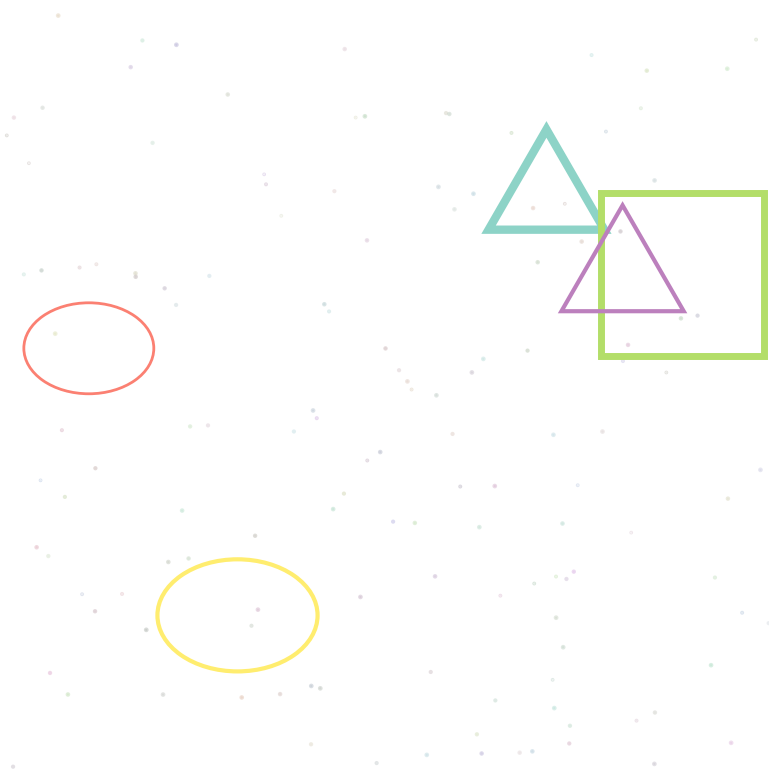[{"shape": "triangle", "thickness": 3, "radius": 0.43, "center": [0.71, 0.745]}, {"shape": "oval", "thickness": 1, "radius": 0.42, "center": [0.115, 0.548]}, {"shape": "square", "thickness": 2.5, "radius": 0.53, "center": [0.887, 0.643]}, {"shape": "triangle", "thickness": 1.5, "radius": 0.46, "center": [0.809, 0.642]}, {"shape": "oval", "thickness": 1.5, "radius": 0.52, "center": [0.308, 0.201]}]